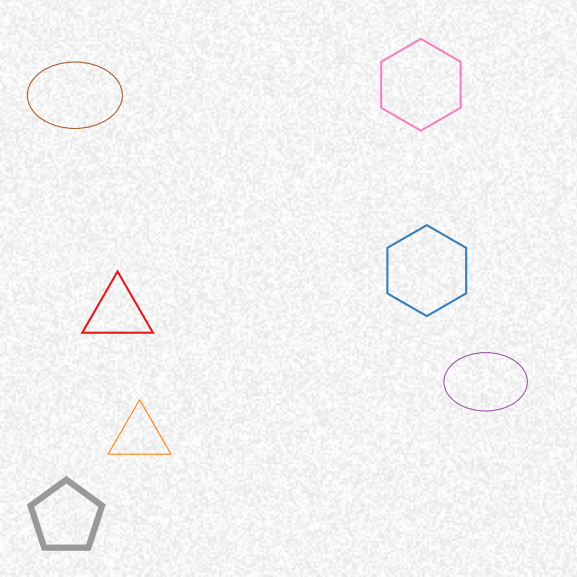[{"shape": "triangle", "thickness": 1, "radius": 0.35, "center": [0.204, 0.458]}, {"shape": "hexagon", "thickness": 1, "radius": 0.39, "center": [0.739, 0.531]}, {"shape": "oval", "thickness": 0.5, "radius": 0.36, "center": [0.841, 0.338]}, {"shape": "triangle", "thickness": 0.5, "radius": 0.31, "center": [0.242, 0.244]}, {"shape": "oval", "thickness": 0.5, "radius": 0.41, "center": [0.13, 0.834]}, {"shape": "hexagon", "thickness": 1, "radius": 0.4, "center": [0.729, 0.852]}, {"shape": "pentagon", "thickness": 3, "radius": 0.33, "center": [0.115, 0.103]}]